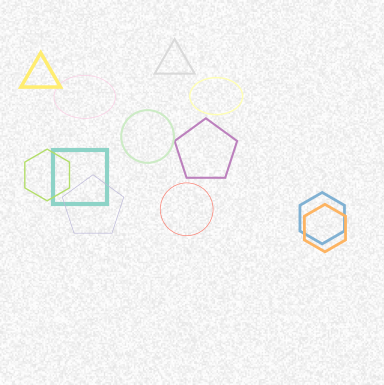[{"shape": "square", "thickness": 3, "radius": 0.35, "center": [0.209, 0.54]}, {"shape": "oval", "thickness": 1, "radius": 0.34, "center": [0.562, 0.75]}, {"shape": "pentagon", "thickness": 0.5, "radius": 0.42, "center": [0.242, 0.462]}, {"shape": "circle", "thickness": 0.5, "radius": 0.34, "center": [0.485, 0.456]}, {"shape": "hexagon", "thickness": 2, "radius": 0.33, "center": [0.837, 0.433]}, {"shape": "hexagon", "thickness": 2, "radius": 0.31, "center": [0.844, 0.408]}, {"shape": "hexagon", "thickness": 1, "radius": 0.34, "center": [0.122, 0.545]}, {"shape": "oval", "thickness": 0.5, "radius": 0.4, "center": [0.22, 0.748]}, {"shape": "triangle", "thickness": 1.5, "radius": 0.3, "center": [0.454, 0.839]}, {"shape": "pentagon", "thickness": 1.5, "radius": 0.43, "center": [0.535, 0.607]}, {"shape": "circle", "thickness": 1.5, "radius": 0.34, "center": [0.383, 0.645]}, {"shape": "triangle", "thickness": 2.5, "radius": 0.3, "center": [0.106, 0.804]}]